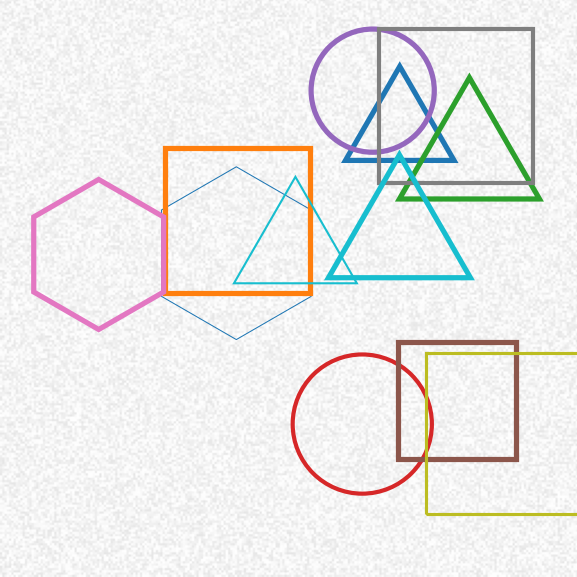[{"shape": "hexagon", "thickness": 0.5, "radius": 0.75, "center": [0.409, 0.561]}, {"shape": "triangle", "thickness": 2.5, "radius": 0.54, "center": [0.692, 0.776]}, {"shape": "square", "thickness": 2.5, "radius": 0.63, "center": [0.411, 0.617]}, {"shape": "triangle", "thickness": 2.5, "radius": 0.7, "center": [0.813, 0.725]}, {"shape": "circle", "thickness": 2, "radius": 0.6, "center": [0.627, 0.265]}, {"shape": "circle", "thickness": 2.5, "radius": 0.53, "center": [0.645, 0.842]}, {"shape": "square", "thickness": 2.5, "radius": 0.51, "center": [0.792, 0.306]}, {"shape": "hexagon", "thickness": 2.5, "radius": 0.65, "center": [0.171, 0.558]}, {"shape": "square", "thickness": 2, "radius": 0.67, "center": [0.789, 0.816]}, {"shape": "square", "thickness": 1.5, "radius": 0.69, "center": [0.876, 0.248]}, {"shape": "triangle", "thickness": 1, "radius": 0.61, "center": [0.512, 0.57]}, {"shape": "triangle", "thickness": 2.5, "radius": 0.71, "center": [0.692, 0.589]}]